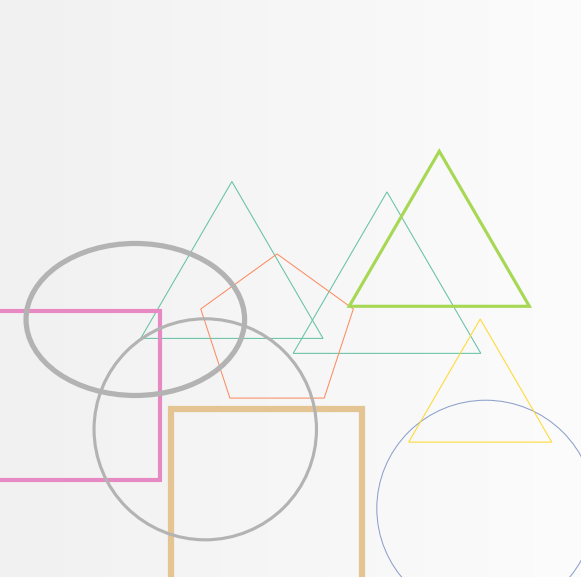[{"shape": "triangle", "thickness": 0.5, "radius": 0.91, "center": [0.399, 0.504]}, {"shape": "triangle", "thickness": 0.5, "radius": 0.93, "center": [0.666, 0.48]}, {"shape": "pentagon", "thickness": 0.5, "radius": 0.69, "center": [0.477, 0.421]}, {"shape": "circle", "thickness": 0.5, "radius": 0.94, "center": [0.836, 0.119]}, {"shape": "square", "thickness": 2, "radius": 0.73, "center": [0.13, 0.314]}, {"shape": "triangle", "thickness": 1.5, "radius": 0.89, "center": [0.756, 0.558]}, {"shape": "triangle", "thickness": 0.5, "radius": 0.71, "center": [0.826, 0.305]}, {"shape": "square", "thickness": 3, "radius": 0.82, "center": [0.459, 0.126]}, {"shape": "circle", "thickness": 1.5, "radius": 0.96, "center": [0.353, 0.256]}, {"shape": "oval", "thickness": 2.5, "radius": 0.94, "center": [0.233, 0.446]}]